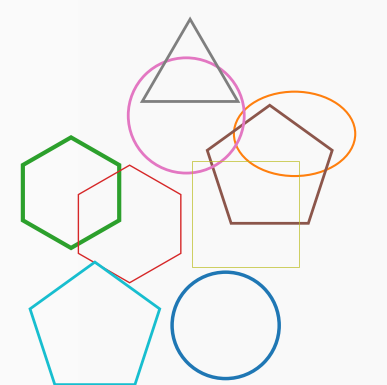[{"shape": "circle", "thickness": 2.5, "radius": 0.69, "center": [0.582, 0.155]}, {"shape": "oval", "thickness": 1.5, "radius": 0.78, "center": [0.76, 0.652]}, {"shape": "hexagon", "thickness": 3, "radius": 0.72, "center": [0.183, 0.5]}, {"shape": "hexagon", "thickness": 1, "radius": 0.76, "center": [0.334, 0.418]}, {"shape": "pentagon", "thickness": 2, "radius": 0.85, "center": [0.696, 0.557]}, {"shape": "circle", "thickness": 2, "radius": 0.75, "center": [0.481, 0.7]}, {"shape": "triangle", "thickness": 2, "radius": 0.71, "center": [0.491, 0.808]}, {"shape": "square", "thickness": 0.5, "radius": 0.69, "center": [0.633, 0.444]}, {"shape": "pentagon", "thickness": 2, "radius": 0.88, "center": [0.245, 0.143]}]